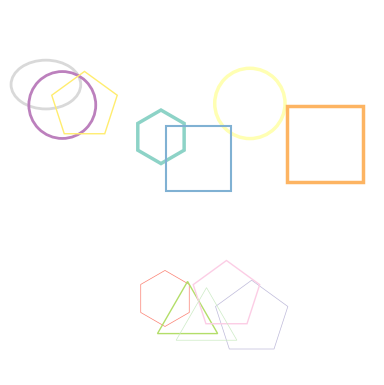[{"shape": "hexagon", "thickness": 2.5, "radius": 0.35, "center": [0.418, 0.645]}, {"shape": "circle", "thickness": 2.5, "radius": 0.46, "center": [0.649, 0.731]}, {"shape": "pentagon", "thickness": 0.5, "radius": 0.49, "center": [0.654, 0.173]}, {"shape": "hexagon", "thickness": 0.5, "radius": 0.36, "center": [0.429, 0.225]}, {"shape": "square", "thickness": 1.5, "radius": 0.42, "center": [0.515, 0.589]}, {"shape": "square", "thickness": 2.5, "radius": 0.5, "center": [0.845, 0.626]}, {"shape": "triangle", "thickness": 1, "radius": 0.45, "center": [0.487, 0.179]}, {"shape": "pentagon", "thickness": 1, "radius": 0.45, "center": [0.588, 0.233]}, {"shape": "oval", "thickness": 2, "radius": 0.45, "center": [0.119, 0.78]}, {"shape": "circle", "thickness": 2, "radius": 0.43, "center": [0.162, 0.727]}, {"shape": "triangle", "thickness": 0.5, "radius": 0.46, "center": [0.536, 0.162]}, {"shape": "pentagon", "thickness": 1, "radius": 0.45, "center": [0.219, 0.725]}]